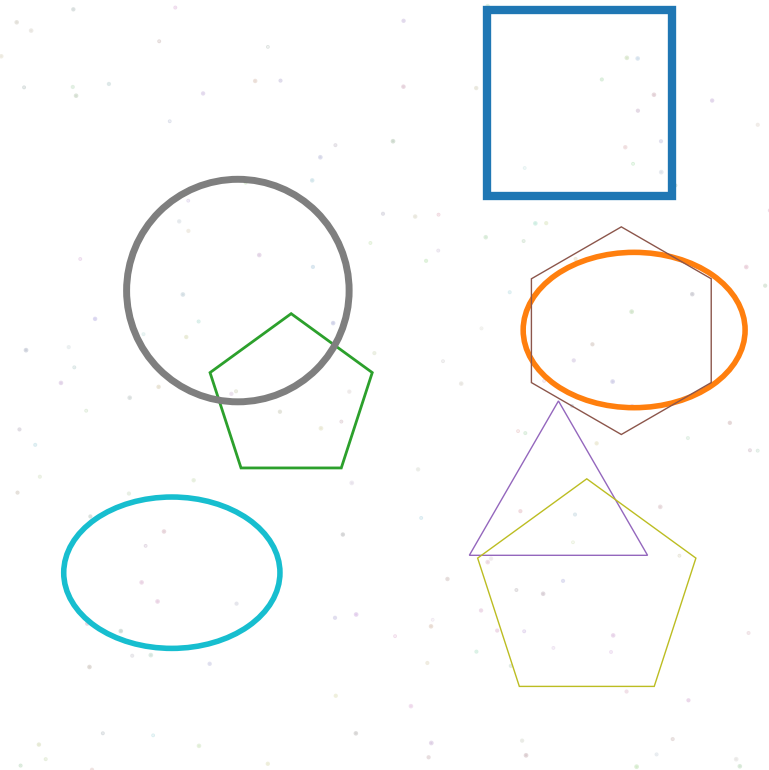[{"shape": "square", "thickness": 3, "radius": 0.6, "center": [0.752, 0.866]}, {"shape": "oval", "thickness": 2, "radius": 0.72, "center": [0.824, 0.571]}, {"shape": "pentagon", "thickness": 1, "radius": 0.55, "center": [0.378, 0.482]}, {"shape": "triangle", "thickness": 0.5, "radius": 0.67, "center": [0.725, 0.346]}, {"shape": "hexagon", "thickness": 0.5, "radius": 0.67, "center": [0.807, 0.571]}, {"shape": "circle", "thickness": 2.5, "radius": 0.72, "center": [0.309, 0.623]}, {"shape": "pentagon", "thickness": 0.5, "radius": 0.75, "center": [0.762, 0.229]}, {"shape": "oval", "thickness": 2, "radius": 0.7, "center": [0.223, 0.256]}]